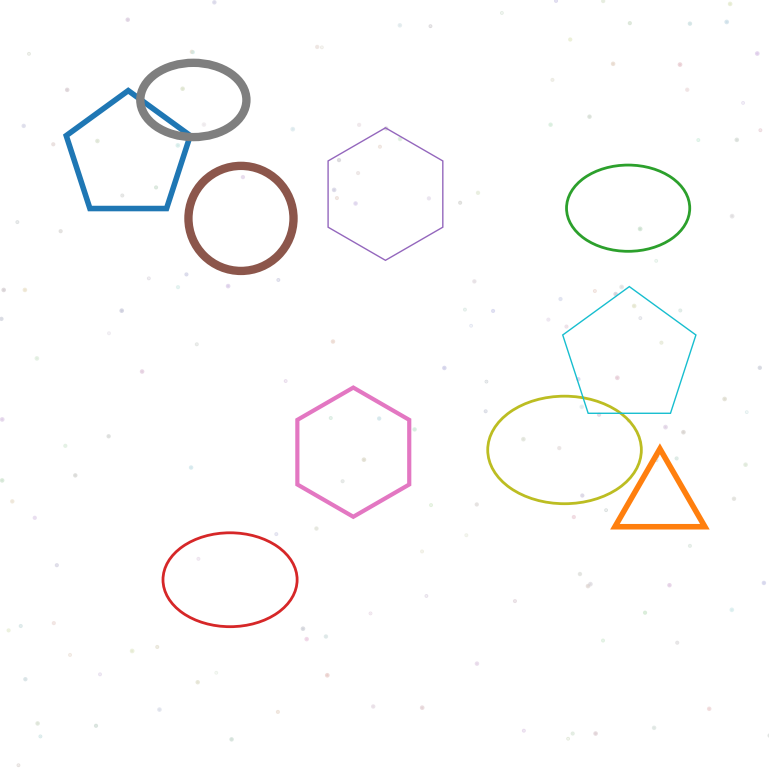[{"shape": "pentagon", "thickness": 2, "radius": 0.42, "center": [0.167, 0.798]}, {"shape": "triangle", "thickness": 2, "radius": 0.34, "center": [0.857, 0.35]}, {"shape": "oval", "thickness": 1, "radius": 0.4, "center": [0.816, 0.73]}, {"shape": "oval", "thickness": 1, "radius": 0.44, "center": [0.299, 0.247]}, {"shape": "hexagon", "thickness": 0.5, "radius": 0.43, "center": [0.501, 0.748]}, {"shape": "circle", "thickness": 3, "radius": 0.34, "center": [0.313, 0.716]}, {"shape": "hexagon", "thickness": 1.5, "radius": 0.42, "center": [0.459, 0.413]}, {"shape": "oval", "thickness": 3, "radius": 0.34, "center": [0.251, 0.87]}, {"shape": "oval", "thickness": 1, "radius": 0.5, "center": [0.733, 0.416]}, {"shape": "pentagon", "thickness": 0.5, "radius": 0.45, "center": [0.817, 0.537]}]